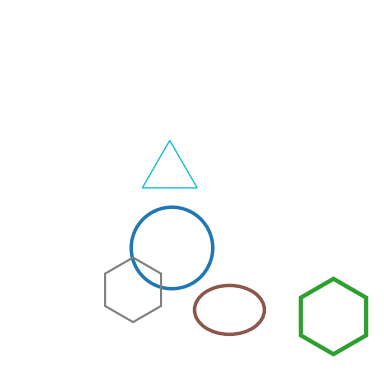[{"shape": "circle", "thickness": 2.5, "radius": 0.53, "center": [0.447, 0.356]}, {"shape": "hexagon", "thickness": 3, "radius": 0.49, "center": [0.866, 0.178]}, {"shape": "oval", "thickness": 2.5, "radius": 0.45, "center": [0.596, 0.195]}, {"shape": "hexagon", "thickness": 1.5, "radius": 0.42, "center": [0.346, 0.247]}, {"shape": "triangle", "thickness": 1, "radius": 0.41, "center": [0.441, 0.553]}]